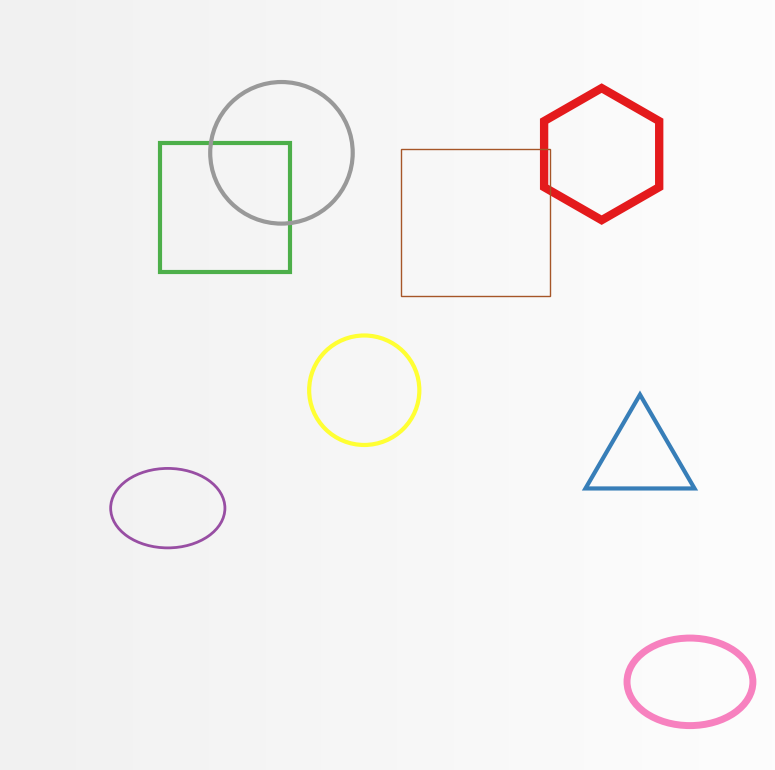[{"shape": "hexagon", "thickness": 3, "radius": 0.43, "center": [0.776, 0.8]}, {"shape": "triangle", "thickness": 1.5, "radius": 0.41, "center": [0.826, 0.406]}, {"shape": "square", "thickness": 1.5, "radius": 0.42, "center": [0.29, 0.73]}, {"shape": "oval", "thickness": 1, "radius": 0.37, "center": [0.217, 0.34]}, {"shape": "circle", "thickness": 1.5, "radius": 0.36, "center": [0.47, 0.493]}, {"shape": "square", "thickness": 0.5, "radius": 0.48, "center": [0.614, 0.711]}, {"shape": "oval", "thickness": 2.5, "radius": 0.41, "center": [0.89, 0.115]}, {"shape": "circle", "thickness": 1.5, "radius": 0.46, "center": [0.363, 0.802]}]